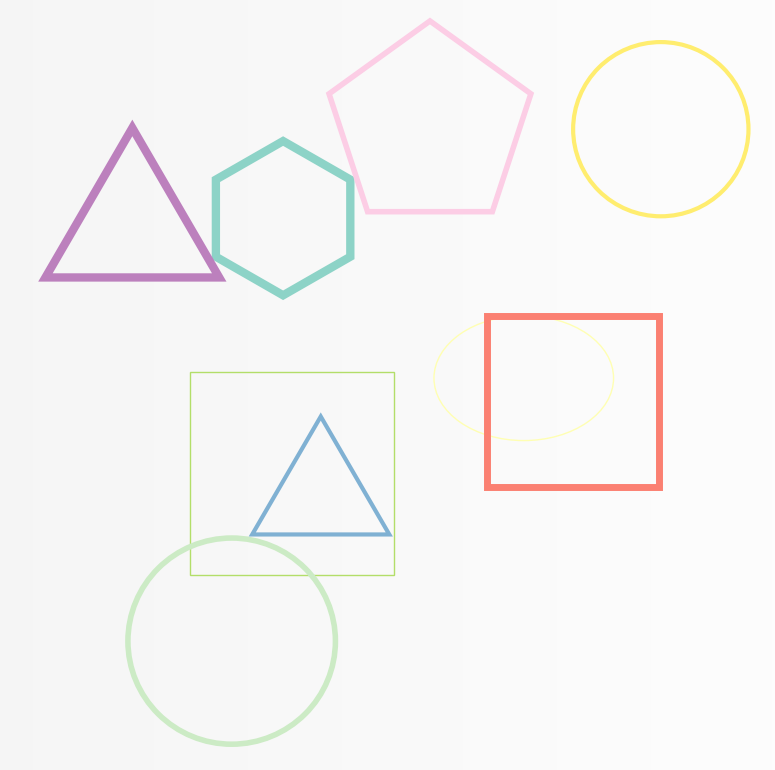[{"shape": "hexagon", "thickness": 3, "radius": 0.5, "center": [0.365, 0.717]}, {"shape": "oval", "thickness": 0.5, "radius": 0.58, "center": [0.676, 0.509]}, {"shape": "square", "thickness": 2.5, "radius": 0.56, "center": [0.74, 0.478]}, {"shape": "triangle", "thickness": 1.5, "radius": 0.51, "center": [0.414, 0.357]}, {"shape": "square", "thickness": 0.5, "radius": 0.66, "center": [0.377, 0.385]}, {"shape": "pentagon", "thickness": 2, "radius": 0.68, "center": [0.555, 0.836]}, {"shape": "triangle", "thickness": 3, "radius": 0.65, "center": [0.171, 0.704]}, {"shape": "circle", "thickness": 2, "radius": 0.67, "center": [0.299, 0.167]}, {"shape": "circle", "thickness": 1.5, "radius": 0.57, "center": [0.853, 0.832]}]